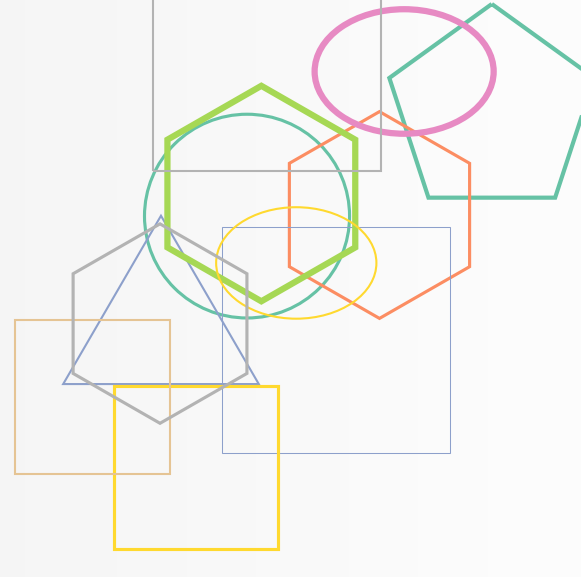[{"shape": "circle", "thickness": 1.5, "radius": 0.88, "center": [0.425, 0.625]}, {"shape": "pentagon", "thickness": 2, "radius": 0.93, "center": [0.846, 0.807]}, {"shape": "hexagon", "thickness": 1.5, "radius": 0.9, "center": [0.653, 0.627]}, {"shape": "square", "thickness": 0.5, "radius": 0.98, "center": [0.577, 0.41]}, {"shape": "triangle", "thickness": 1, "radius": 0.97, "center": [0.277, 0.431]}, {"shape": "oval", "thickness": 3, "radius": 0.77, "center": [0.695, 0.875]}, {"shape": "hexagon", "thickness": 3, "radius": 0.93, "center": [0.45, 0.664]}, {"shape": "oval", "thickness": 1, "radius": 0.69, "center": [0.51, 0.544]}, {"shape": "square", "thickness": 1.5, "radius": 0.71, "center": [0.337, 0.189]}, {"shape": "square", "thickness": 1, "radius": 0.67, "center": [0.159, 0.312]}, {"shape": "square", "thickness": 1, "radius": 0.98, "center": [0.459, 0.899]}, {"shape": "hexagon", "thickness": 1.5, "radius": 0.86, "center": [0.275, 0.439]}]